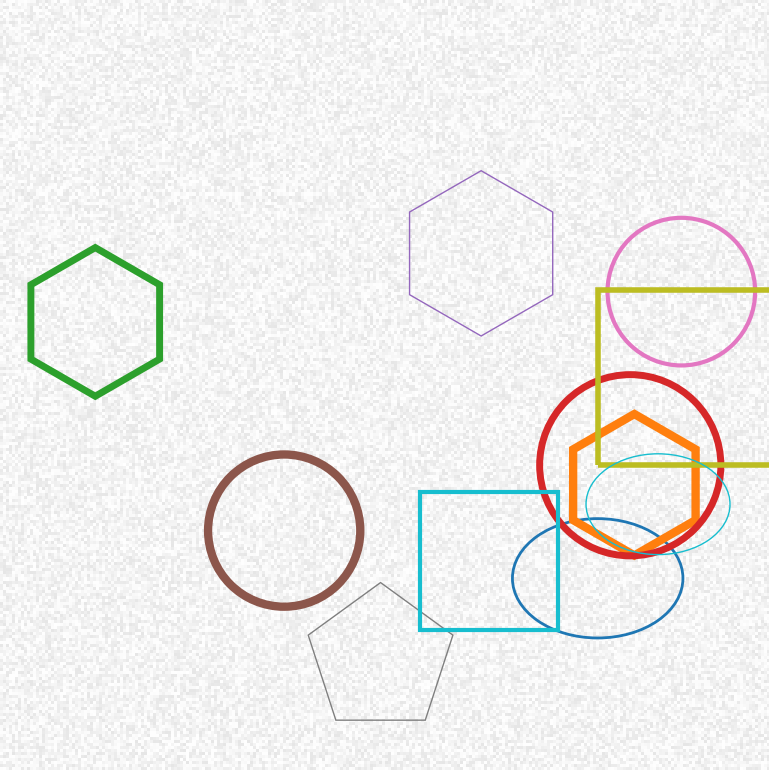[{"shape": "oval", "thickness": 1, "radius": 0.55, "center": [0.776, 0.249]}, {"shape": "hexagon", "thickness": 3, "radius": 0.46, "center": [0.824, 0.37]}, {"shape": "hexagon", "thickness": 2.5, "radius": 0.48, "center": [0.124, 0.582]}, {"shape": "circle", "thickness": 2.5, "radius": 0.59, "center": [0.819, 0.396]}, {"shape": "hexagon", "thickness": 0.5, "radius": 0.54, "center": [0.625, 0.671]}, {"shape": "circle", "thickness": 3, "radius": 0.49, "center": [0.369, 0.311]}, {"shape": "circle", "thickness": 1.5, "radius": 0.48, "center": [0.885, 0.621]}, {"shape": "pentagon", "thickness": 0.5, "radius": 0.49, "center": [0.494, 0.145]}, {"shape": "square", "thickness": 2, "radius": 0.57, "center": [0.891, 0.509]}, {"shape": "square", "thickness": 1.5, "radius": 0.45, "center": [0.635, 0.272]}, {"shape": "oval", "thickness": 0.5, "radius": 0.47, "center": [0.855, 0.345]}]